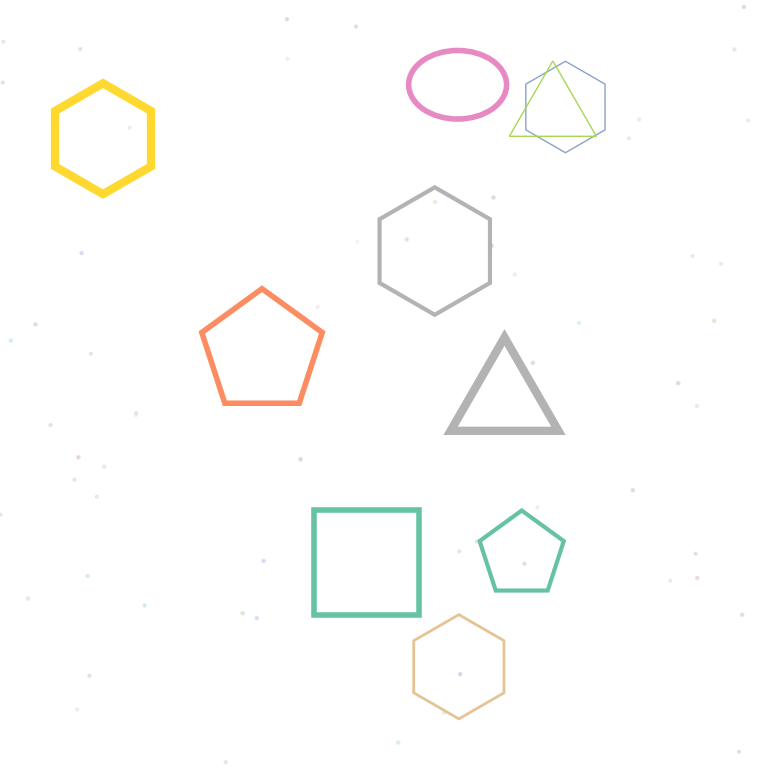[{"shape": "pentagon", "thickness": 1.5, "radius": 0.29, "center": [0.678, 0.28]}, {"shape": "square", "thickness": 2, "radius": 0.34, "center": [0.476, 0.269]}, {"shape": "pentagon", "thickness": 2, "radius": 0.41, "center": [0.34, 0.543]}, {"shape": "hexagon", "thickness": 0.5, "radius": 0.3, "center": [0.734, 0.861]}, {"shape": "oval", "thickness": 2, "radius": 0.32, "center": [0.594, 0.89]}, {"shape": "triangle", "thickness": 0.5, "radius": 0.33, "center": [0.718, 0.856]}, {"shape": "hexagon", "thickness": 3, "radius": 0.36, "center": [0.134, 0.82]}, {"shape": "hexagon", "thickness": 1, "radius": 0.34, "center": [0.596, 0.134]}, {"shape": "hexagon", "thickness": 1.5, "radius": 0.41, "center": [0.565, 0.674]}, {"shape": "triangle", "thickness": 3, "radius": 0.4, "center": [0.655, 0.481]}]